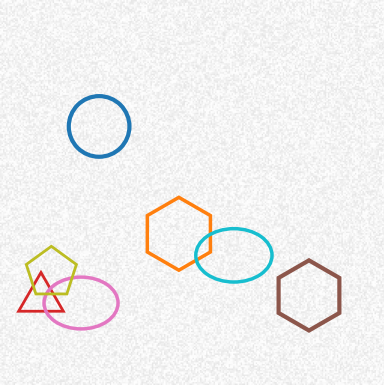[{"shape": "circle", "thickness": 3, "radius": 0.39, "center": [0.257, 0.672]}, {"shape": "hexagon", "thickness": 2.5, "radius": 0.47, "center": [0.465, 0.393]}, {"shape": "triangle", "thickness": 2, "radius": 0.34, "center": [0.106, 0.225]}, {"shape": "hexagon", "thickness": 3, "radius": 0.46, "center": [0.803, 0.233]}, {"shape": "oval", "thickness": 2.5, "radius": 0.48, "center": [0.211, 0.213]}, {"shape": "pentagon", "thickness": 2, "radius": 0.34, "center": [0.133, 0.292]}, {"shape": "oval", "thickness": 2.5, "radius": 0.5, "center": [0.608, 0.337]}]